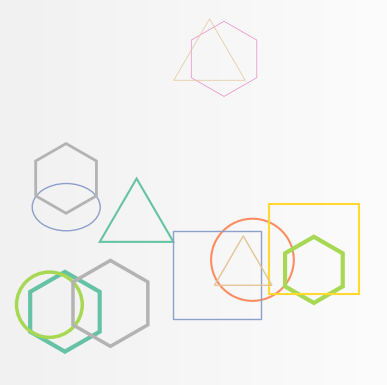[{"shape": "hexagon", "thickness": 3, "radius": 0.52, "center": [0.168, 0.19]}, {"shape": "triangle", "thickness": 1.5, "radius": 0.55, "center": [0.353, 0.427]}, {"shape": "circle", "thickness": 1.5, "radius": 0.53, "center": [0.652, 0.325]}, {"shape": "oval", "thickness": 1, "radius": 0.44, "center": [0.171, 0.462]}, {"shape": "square", "thickness": 1, "radius": 0.57, "center": [0.56, 0.286]}, {"shape": "hexagon", "thickness": 0.5, "radius": 0.49, "center": [0.578, 0.847]}, {"shape": "circle", "thickness": 2.5, "radius": 0.42, "center": [0.127, 0.209]}, {"shape": "hexagon", "thickness": 3, "radius": 0.43, "center": [0.81, 0.299]}, {"shape": "square", "thickness": 1.5, "radius": 0.58, "center": [0.81, 0.354]}, {"shape": "triangle", "thickness": 0.5, "radius": 0.53, "center": [0.541, 0.845]}, {"shape": "triangle", "thickness": 1, "radius": 0.43, "center": [0.628, 0.302]}, {"shape": "hexagon", "thickness": 2, "radius": 0.45, "center": [0.17, 0.537]}, {"shape": "hexagon", "thickness": 2.5, "radius": 0.56, "center": [0.285, 0.212]}]